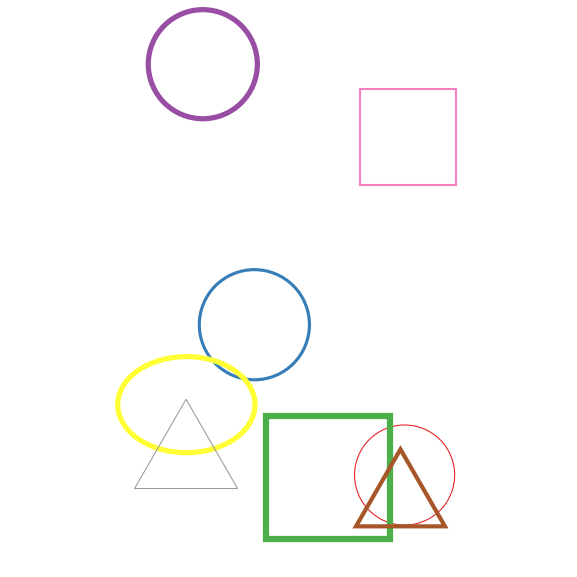[{"shape": "circle", "thickness": 0.5, "radius": 0.43, "center": [0.701, 0.177]}, {"shape": "circle", "thickness": 1.5, "radius": 0.48, "center": [0.44, 0.437]}, {"shape": "square", "thickness": 3, "radius": 0.54, "center": [0.569, 0.172]}, {"shape": "circle", "thickness": 2.5, "radius": 0.47, "center": [0.351, 0.888]}, {"shape": "oval", "thickness": 2.5, "radius": 0.59, "center": [0.323, 0.298]}, {"shape": "triangle", "thickness": 2, "radius": 0.44, "center": [0.693, 0.132]}, {"shape": "square", "thickness": 1, "radius": 0.42, "center": [0.706, 0.762]}, {"shape": "triangle", "thickness": 0.5, "radius": 0.52, "center": [0.322, 0.205]}]